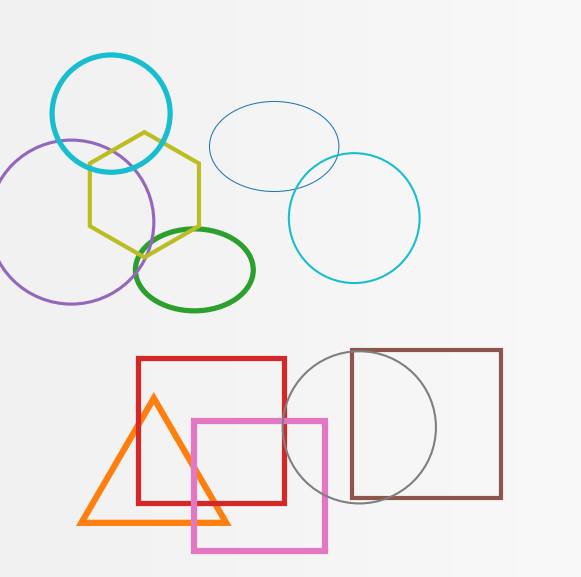[{"shape": "oval", "thickness": 0.5, "radius": 0.56, "center": [0.472, 0.745]}, {"shape": "triangle", "thickness": 3, "radius": 0.72, "center": [0.265, 0.166]}, {"shape": "oval", "thickness": 2.5, "radius": 0.51, "center": [0.334, 0.532]}, {"shape": "square", "thickness": 2.5, "radius": 0.63, "center": [0.362, 0.254]}, {"shape": "circle", "thickness": 1.5, "radius": 0.71, "center": [0.123, 0.615]}, {"shape": "square", "thickness": 2, "radius": 0.64, "center": [0.734, 0.264]}, {"shape": "square", "thickness": 3, "radius": 0.56, "center": [0.446, 0.157]}, {"shape": "circle", "thickness": 1, "radius": 0.66, "center": [0.618, 0.259]}, {"shape": "hexagon", "thickness": 2, "radius": 0.54, "center": [0.248, 0.662]}, {"shape": "circle", "thickness": 1, "radius": 0.56, "center": [0.609, 0.621]}, {"shape": "circle", "thickness": 2.5, "radius": 0.51, "center": [0.191, 0.802]}]